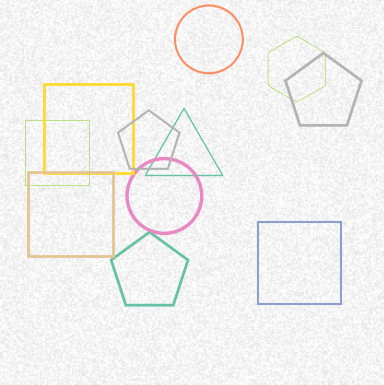[{"shape": "pentagon", "thickness": 2, "radius": 0.52, "center": [0.388, 0.292]}, {"shape": "triangle", "thickness": 1, "radius": 0.58, "center": [0.478, 0.602]}, {"shape": "circle", "thickness": 1.5, "radius": 0.44, "center": [0.543, 0.898]}, {"shape": "square", "thickness": 1.5, "radius": 0.54, "center": [0.777, 0.317]}, {"shape": "circle", "thickness": 2.5, "radius": 0.49, "center": [0.427, 0.491]}, {"shape": "square", "thickness": 0.5, "radius": 0.42, "center": [0.148, 0.604]}, {"shape": "hexagon", "thickness": 0.5, "radius": 0.43, "center": [0.771, 0.82]}, {"shape": "square", "thickness": 2, "radius": 0.57, "center": [0.23, 0.666]}, {"shape": "square", "thickness": 2, "radius": 0.55, "center": [0.183, 0.444]}, {"shape": "pentagon", "thickness": 2, "radius": 0.52, "center": [0.84, 0.758]}, {"shape": "pentagon", "thickness": 1.5, "radius": 0.42, "center": [0.386, 0.629]}]